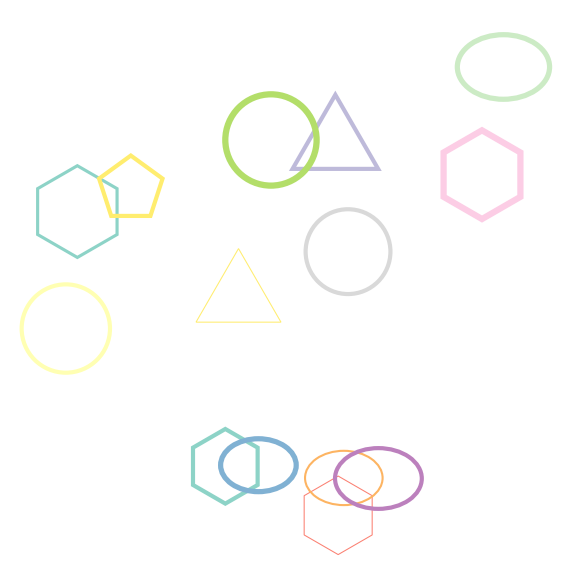[{"shape": "hexagon", "thickness": 2, "radius": 0.32, "center": [0.39, 0.192]}, {"shape": "hexagon", "thickness": 1.5, "radius": 0.4, "center": [0.134, 0.633]}, {"shape": "circle", "thickness": 2, "radius": 0.38, "center": [0.114, 0.43]}, {"shape": "triangle", "thickness": 2, "radius": 0.43, "center": [0.581, 0.749]}, {"shape": "hexagon", "thickness": 0.5, "radius": 0.34, "center": [0.586, 0.107]}, {"shape": "oval", "thickness": 2.5, "radius": 0.33, "center": [0.447, 0.194]}, {"shape": "oval", "thickness": 1, "radius": 0.34, "center": [0.595, 0.172]}, {"shape": "circle", "thickness": 3, "radius": 0.4, "center": [0.469, 0.757]}, {"shape": "hexagon", "thickness": 3, "radius": 0.38, "center": [0.835, 0.697]}, {"shape": "circle", "thickness": 2, "radius": 0.37, "center": [0.603, 0.563]}, {"shape": "oval", "thickness": 2, "radius": 0.38, "center": [0.655, 0.171]}, {"shape": "oval", "thickness": 2.5, "radius": 0.4, "center": [0.872, 0.883]}, {"shape": "pentagon", "thickness": 2, "radius": 0.29, "center": [0.227, 0.672]}, {"shape": "triangle", "thickness": 0.5, "radius": 0.42, "center": [0.413, 0.484]}]